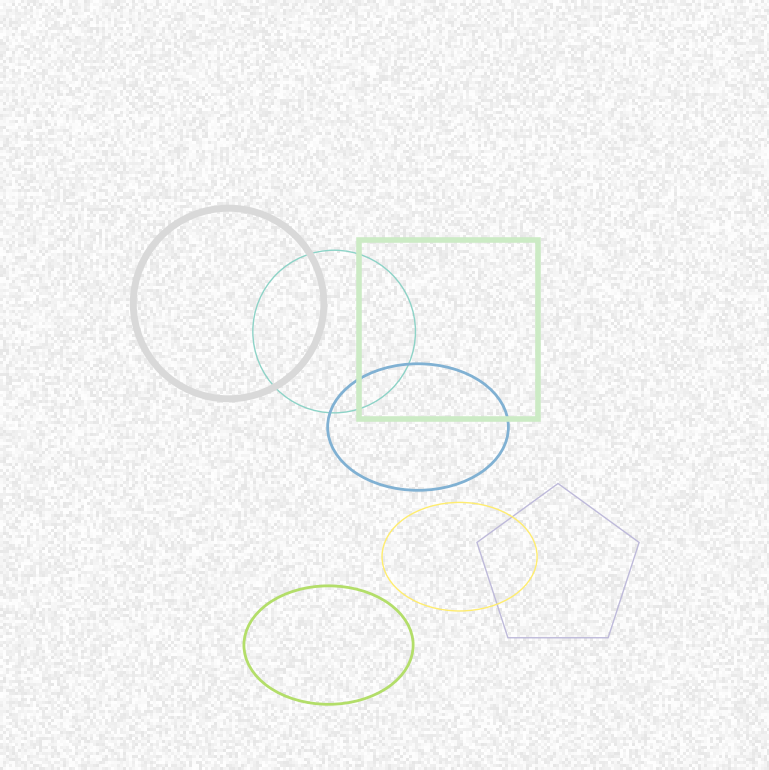[{"shape": "circle", "thickness": 0.5, "radius": 0.53, "center": [0.434, 0.569]}, {"shape": "pentagon", "thickness": 0.5, "radius": 0.55, "center": [0.725, 0.261]}, {"shape": "oval", "thickness": 1, "radius": 0.59, "center": [0.543, 0.445]}, {"shape": "oval", "thickness": 1, "radius": 0.55, "center": [0.427, 0.162]}, {"shape": "circle", "thickness": 2.5, "radius": 0.62, "center": [0.297, 0.606]}, {"shape": "square", "thickness": 2, "radius": 0.58, "center": [0.582, 0.572]}, {"shape": "oval", "thickness": 0.5, "radius": 0.5, "center": [0.597, 0.277]}]